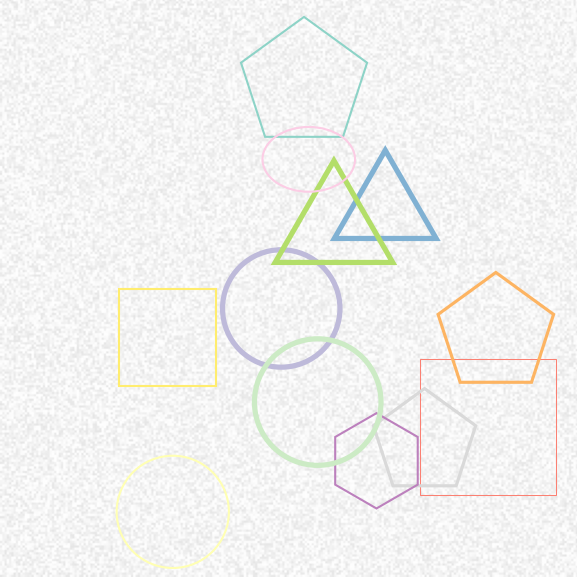[{"shape": "pentagon", "thickness": 1, "radius": 0.57, "center": [0.526, 0.855]}, {"shape": "circle", "thickness": 1, "radius": 0.49, "center": [0.299, 0.113]}, {"shape": "circle", "thickness": 2.5, "radius": 0.51, "center": [0.487, 0.465]}, {"shape": "square", "thickness": 0.5, "radius": 0.59, "center": [0.845, 0.26]}, {"shape": "triangle", "thickness": 2.5, "radius": 0.51, "center": [0.667, 0.637]}, {"shape": "pentagon", "thickness": 1.5, "radius": 0.53, "center": [0.859, 0.422]}, {"shape": "triangle", "thickness": 2.5, "radius": 0.59, "center": [0.578, 0.603]}, {"shape": "oval", "thickness": 1, "radius": 0.4, "center": [0.535, 0.723]}, {"shape": "pentagon", "thickness": 1.5, "radius": 0.47, "center": [0.735, 0.233]}, {"shape": "hexagon", "thickness": 1, "radius": 0.41, "center": [0.652, 0.201]}, {"shape": "circle", "thickness": 2.5, "radius": 0.55, "center": [0.55, 0.303]}, {"shape": "square", "thickness": 1, "radius": 0.42, "center": [0.29, 0.414]}]